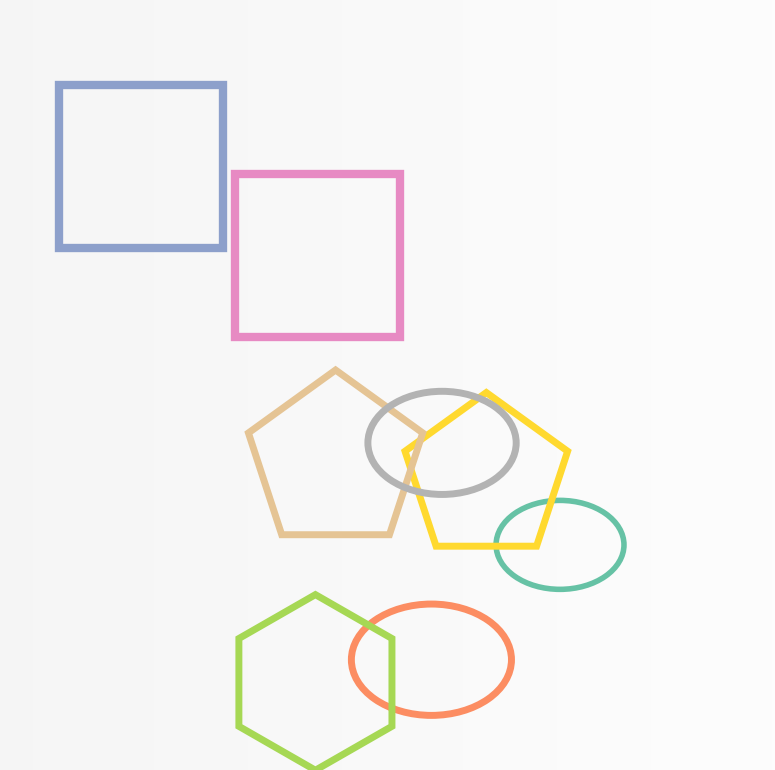[{"shape": "oval", "thickness": 2, "radius": 0.41, "center": [0.723, 0.292]}, {"shape": "oval", "thickness": 2.5, "radius": 0.52, "center": [0.557, 0.143]}, {"shape": "square", "thickness": 3, "radius": 0.53, "center": [0.182, 0.784]}, {"shape": "square", "thickness": 3, "radius": 0.53, "center": [0.41, 0.668]}, {"shape": "hexagon", "thickness": 2.5, "radius": 0.57, "center": [0.407, 0.114]}, {"shape": "pentagon", "thickness": 2.5, "radius": 0.55, "center": [0.628, 0.38]}, {"shape": "pentagon", "thickness": 2.5, "radius": 0.59, "center": [0.433, 0.401]}, {"shape": "oval", "thickness": 2.5, "radius": 0.48, "center": [0.57, 0.425]}]